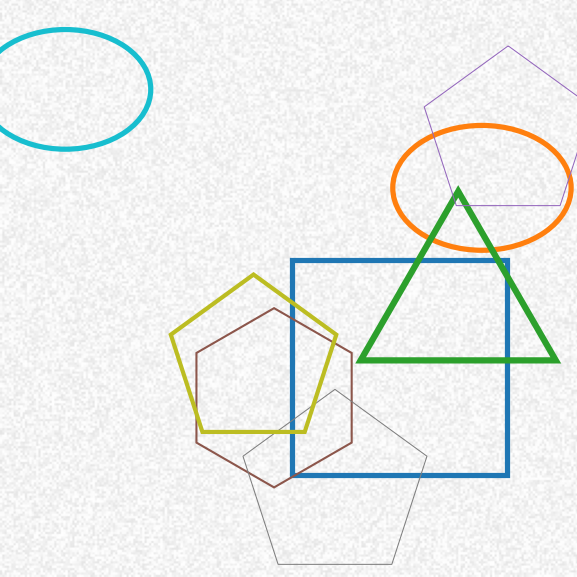[{"shape": "square", "thickness": 2.5, "radius": 0.93, "center": [0.691, 0.363]}, {"shape": "oval", "thickness": 2.5, "radius": 0.77, "center": [0.835, 0.674]}, {"shape": "triangle", "thickness": 3, "radius": 0.98, "center": [0.793, 0.473]}, {"shape": "pentagon", "thickness": 0.5, "radius": 0.76, "center": [0.88, 0.767]}, {"shape": "hexagon", "thickness": 1, "radius": 0.78, "center": [0.475, 0.31]}, {"shape": "pentagon", "thickness": 0.5, "radius": 0.84, "center": [0.58, 0.157]}, {"shape": "pentagon", "thickness": 2, "radius": 0.75, "center": [0.439, 0.373]}, {"shape": "oval", "thickness": 2.5, "radius": 0.74, "center": [0.113, 0.844]}]